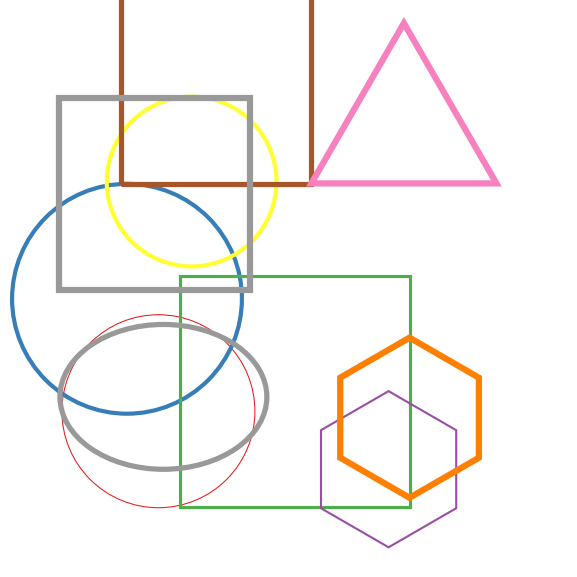[{"shape": "circle", "thickness": 0.5, "radius": 0.84, "center": [0.274, 0.287]}, {"shape": "circle", "thickness": 2, "radius": 0.99, "center": [0.22, 0.482]}, {"shape": "square", "thickness": 1.5, "radius": 1.0, "center": [0.511, 0.321]}, {"shape": "hexagon", "thickness": 1, "radius": 0.68, "center": [0.673, 0.187]}, {"shape": "hexagon", "thickness": 3, "radius": 0.69, "center": [0.709, 0.276]}, {"shape": "circle", "thickness": 2, "radius": 0.73, "center": [0.332, 0.685]}, {"shape": "square", "thickness": 2.5, "radius": 0.82, "center": [0.374, 0.846]}, {"shape": "triangle", "thickness": 3, "radius": 0.92, "center": [0.699, 0.774]}, {"shape": "oval", "thickness": 2.5, "radius": 0.9, "center": [0.283, 0.312]}, {"shape": "square", "thickness": 3, "radius": 0.83, "center": [0.267, 0.664]}]